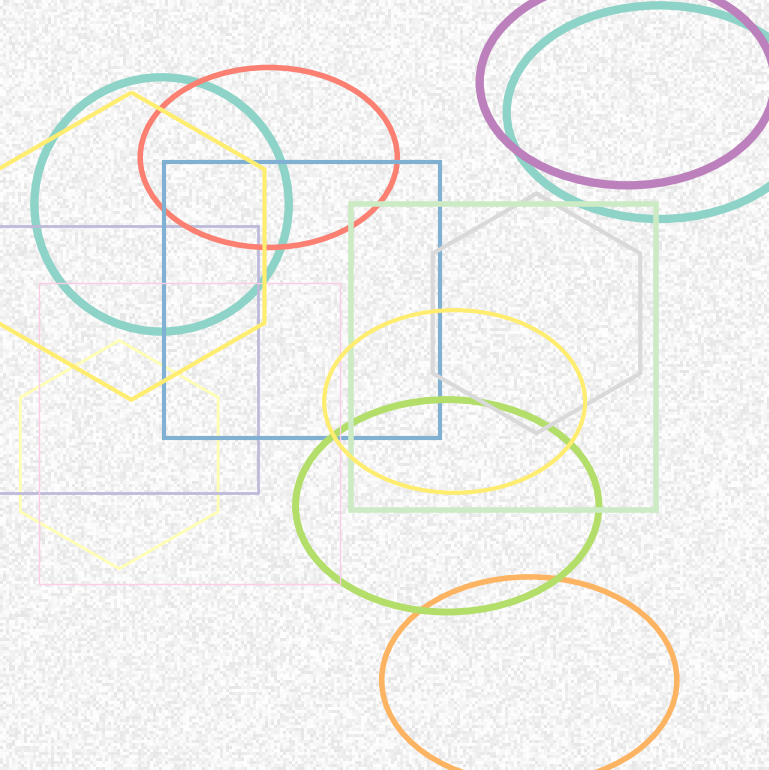[{"shape": "oval", "thickness": 3, "radius": 0.99, "center": [0.856, 0.854]}, {"shape": "circle", "thickness": 3, "radius": 0.83, "center": [0.21, 0.735]}, {"shape": "hexagon", "thickness": 1, "radius": 0.74, "center": [0.155, 0.41]}, {"shape": "square", "thickness": 1, "radius": 0.87, "center": [0.162, 0.533]}, {"shape": "oval", "thickness": 2, "radius": 0.83, "center": [0.349, 0.796]}, {"shape": "square", "thickness": 1.5, "radius": 0.9, "center": [0.392, 0.611]}, {"shape": "oval", "thickness": 2, "radius": 0.96, "center": [0.687, 0.117]}, {"shape": "oval", "thickness": 2.5, "radius": 0.99, "center": [0.581, 0.343]}, {"shape": "square", "thickness": 0.5, "radius": 0.98, "center": [0.246, 0.437]}, {"shape": "hexagon", "thickness": 1.5, "radius": 0.78, "center": [0.697, 0.593]}, {"shape": "oval", "thickness": 3, "radius": 0.96, "center": [0.815, 0.893]}, {"shape": "square", "thickness": 2, "radius": 0.99, "center": [0.654, 0.536]}, {"shape": "oval", "thickness": 1.5, "radius": 0.85, "center": [0.59, 0.479]}, {"shape": "hexagon", "thickness": 1.5, "radius": 1.0, "center": [0.171, 0.68]}]